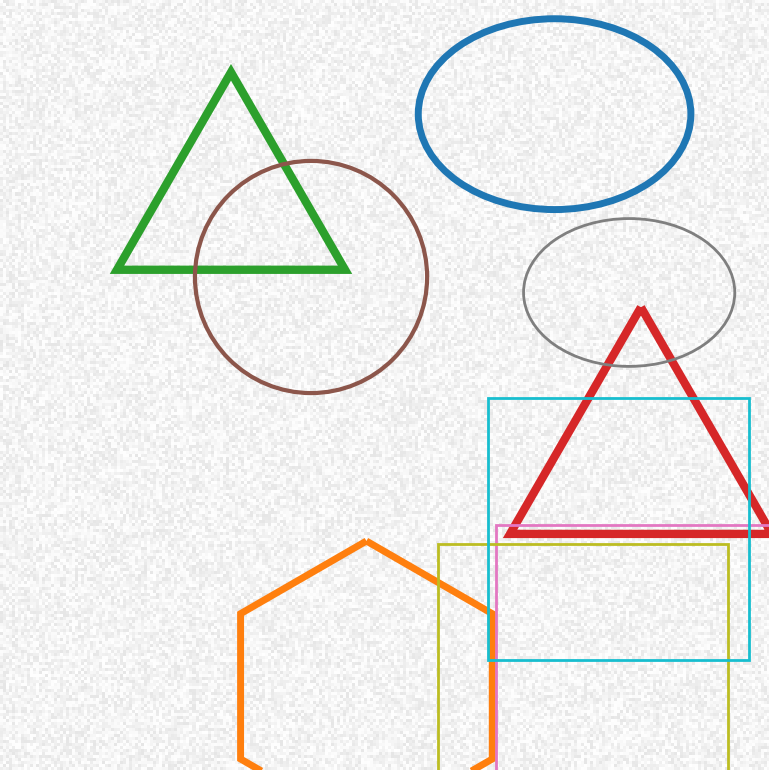[{"shape": "oval", "thickness": 2.5, "radius": 0.89, "center": [0.72, 0.852]}, {"shape": "hexagon", "thickness": 2.5, "radius": 0.94, "center": [0.476, 0.109]}, {"shape": "triangle", "thickness": 3, "radius": 0.85, "center": [0.3, 0.735]}, {"shape": "triangle", "thickness": 3, "radius": 0.98, "center": [0.832, 0.405]}, {"shape": "circle", "thickness": 1.5, "radius": 0.75, "center": [0.404, 0.64]}, {"shape": "square", "thickness": 1, "radius": 0.89, "center": [0.823, 0.139]}, {"shape": "oval", "thickness": 1, "radius": 0.69, "center": [0.817, 0.62]}, {"shape": "square", "thickness": 1, "radius": 0.94, "center": [0.757, 0.105]}, {"shape": "square", "thickness": 1, "radius": 0.85, "center": [0.803, 0.313]}]